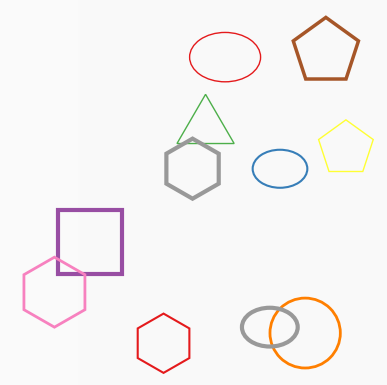[{"shape": "hexagon", "thickness": 1.5, "radius": 0.38, "center": [0.422, 0.108]}, {"shape": "oval", "thickness": 1, "radius": 0.46, "center": [0.581, 0.852]}, {"shape": "oval", "thickness": 1.5, "radius": 0.35, "center": [0.723, 0.562]}, {"shape": "triangle", "thickness": 1, "radius": 0.43, "center": [0.53, 0.67]}, {"shape": "square", "thickness": 3, "radius": 0.41, "center": [0.232, 0.371]}, {"shape": "circle", "thickness": 2, "radius": 0.45, "center": [0.787, 0.135]}, {"shape": "pentagon", "thickness": 1, "radius": 0.37, "center": [0.893, 0.615]}, {"shape": "pentagon", "thickness": 2.5, "radius": 0.44, "center": [0.841, 0.866]}, {"shape": "hexagon", "thickness": 2, "radius": 0.45, "center": [0.14, 0.241]}, {"shape": "hexagon", "thickness": 3, "radius": 0.39, "center": [0.497, 0.562]}, {"shape": "oval", "thickness": 3, "radius": 0.36, "center": [0.696, 0.15]}]